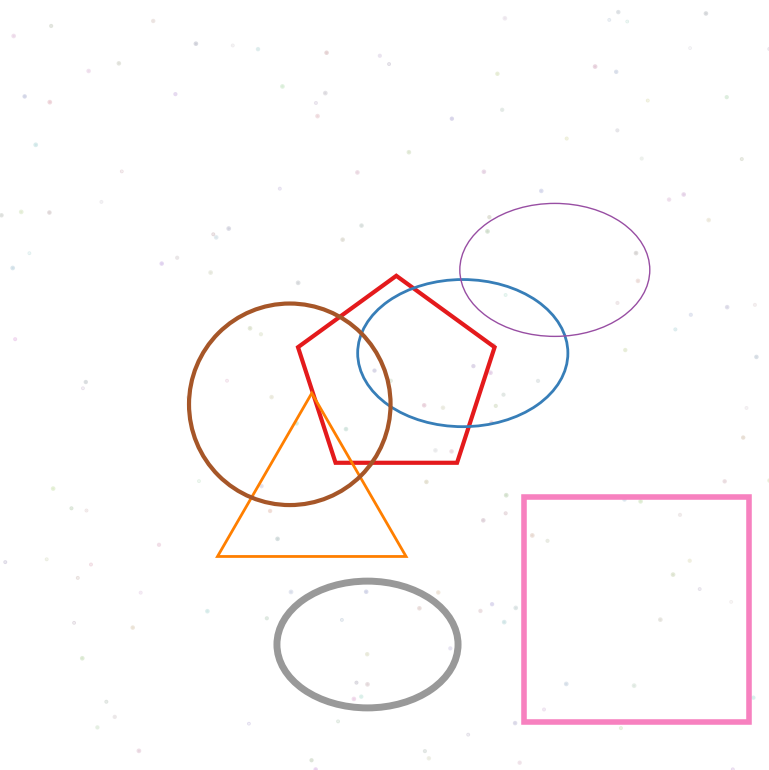[{"shape": "pentagon", "thickness": 1.5, "radius": 0.67, "center": [0.515, 0.508]}, {"shape": "oval", "thickness": 1, "radius": 0.68, "center": [0.601, 0.541]}, {"shape": "oval", "thickness": 0.5, "radius": 0.62, "center": [0.721, 0.649]}, {"shape": "triangle", "thickness": 1, "radius": 0.71, "center": [0.405, 0.348]}, {"shape": "circle", "thickness": 1.5, "radius": 0.65, "center": [0.376, 0.475]}, {"shape": "square", "thickness": 2, "radius": 0.73, "center": [0.827, 0.208]}, {"shape": "oval", "thickness": 2.5, "radius": 0.59, "center": [0.477, 0.163]}]